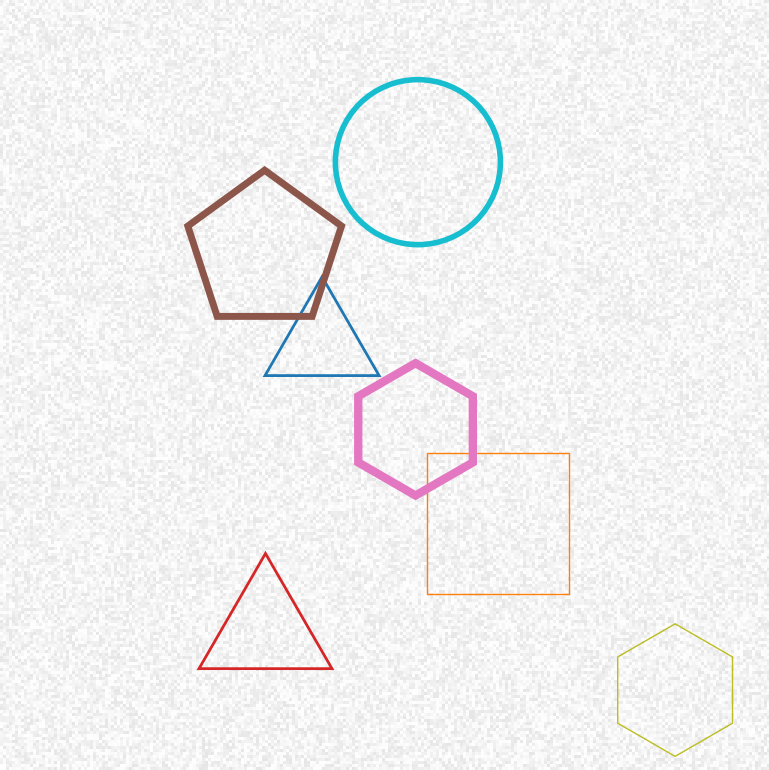[{"shape": "triangle", "thickness": 1, "radius": 0.43, "center": [0.418, 0.555]}, {"shape": "square", "thickness": 0.5, "radius": 0.46, "center": [0.647, 0.32]}, {"shape": "triangle", "thickness": 1, "radius": 0.5, "center": [0.345, 0.181]}, {"shape": "pentagon", "thickness": 2.5, "radius": 0.52, "center": [0.344, 0.674]}, {"shape": "hexagon", "thickness": 3, "radius": 0.43, "center": [0.54, 0.442]}, {"shape": "hexagon", "thickness": 0.5, "radius": 0.43, "center": [0.877, 0.104]}, {"shape": "circle", "thickness": 2, "radius": 0.54, "center": [0.543, 0.789]}]